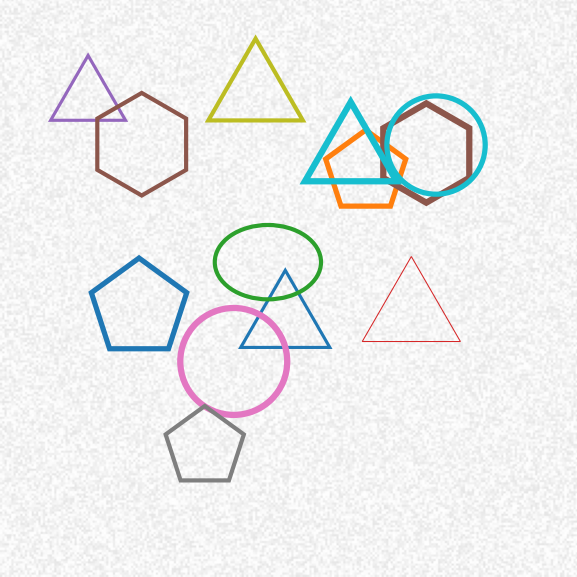[{"shape": "triangle", "thickness": 1.5, "radius": 0.45, "center": [0.494, 0.442]}, {"shape": "pentagon", "thickness": 2.5, "radius": 0.43, "center": [0.241, 0.465]}, {"shape": "pentagon", "thickness": 2.5, "radius": 0.36, "center": [0.633, 0.701]}, {"shape": "oval", "thickness": 2, "radius": 0.46, "center": [0.464, 0.545]}, {"shape": "triangle", "thickness": 0.5, "radius": 0.49, "center": [0.712, 0.457]}, {"shape": "triangle", "thickness": 1.5, "radius": 0.37, "center": [0.153, 0.828]}, {"shape": "hexagon", "thickness": 2, "radius": 0.44, "center": [0.245, 0.749]}, {"shape": "hexagon", "thickness": 3, "radius": 0.43, "center": [0.738, 0.734]}, {"shape": "circle", "thickness": 3, "radius": 0.46, "center": [0.405, 0.373]}, {"shape": "pentagon", "thickness": 2, "radius": 0.36, "center": [0.355, 0.225]}, {"shape": "triangle", "thickness": 2, "radius": 0.47, "center": [0.443, 0.838]}, {"shape": "circle", "thickness": 2.5, "radius": 0.43, "center": [0.755, 0.748]}, {"shape": "triangle", "thickness": 3, "radius": 0.46, "center": [0.607, 0.731]}]